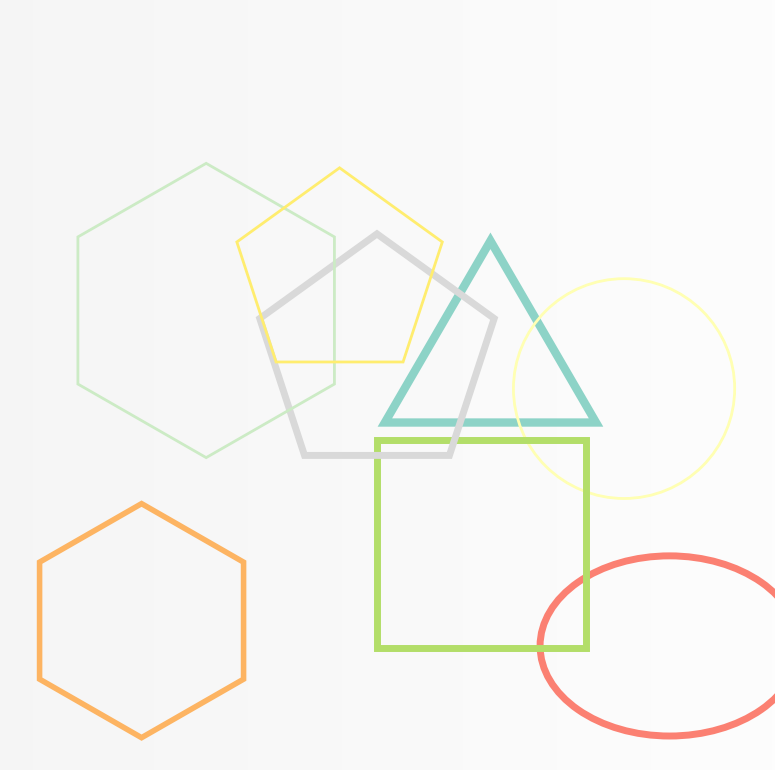[{"shape": "triangle", "thickness": 3, "radius": 0.79, "center": [0.633, 0.53]}, {"shape": "circle", "thickness": 1, "radius": 0.71, "center": [0.805, 0.495]}, {"shape": "oval", "thickness": 2.5, "radius": 0.84, "center": [0.864, 0.161]}, {"shape": "hexagon", "thickness": 2, "radius": 0.76, "center": [0.183, 0.194]}, {"shape": "square", "thickness": 2.5, "radius": 0.67, "center": [0.621, 0.293]}, {"shape": "pentagon", "thickness": 2.5, "radius": 0.8, "center": [0.486, 0.537]}, {"shape": "hexagon", "thickness": 1, "radius": 0.96, "center": [0.266, 0.597]}, {"shape": "pentagon", "thickness": 1, "radius": 0.7, "center": [0.438, 0.643]}]